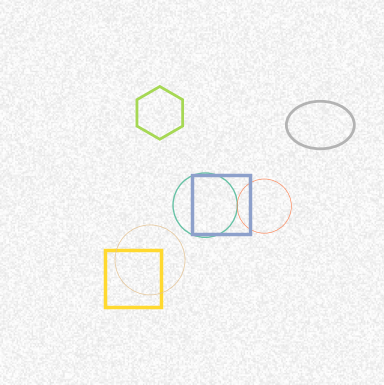[{"shape": "circle", "thickness": 1, "radius": 0.42, "center": [0.533, 0.467]}, {"shape": "circle", "thickness": 0.5, "radius": 0.35, "center": [0.686, 0.465]}, {"shape": "square", "thickness": 2.5, "radius": 0.38, "center": [0.574, 0.469]}, {"shape": "hexagon", "thickness": 2, "radius": 0.34, "center": [0.415, 0.707]}, {"shape": "square", "thickness": 2.5, "radius": 0.36, "center": [0.345, 0.277]}, {"shape": "circle", "thickness": 0.5, "radius": 0.45, "center": [0.39, 0.325]}, {"shape": "oval", "thickness": 2, "radius": 0.44, "center": [0.832, 0.675]}]